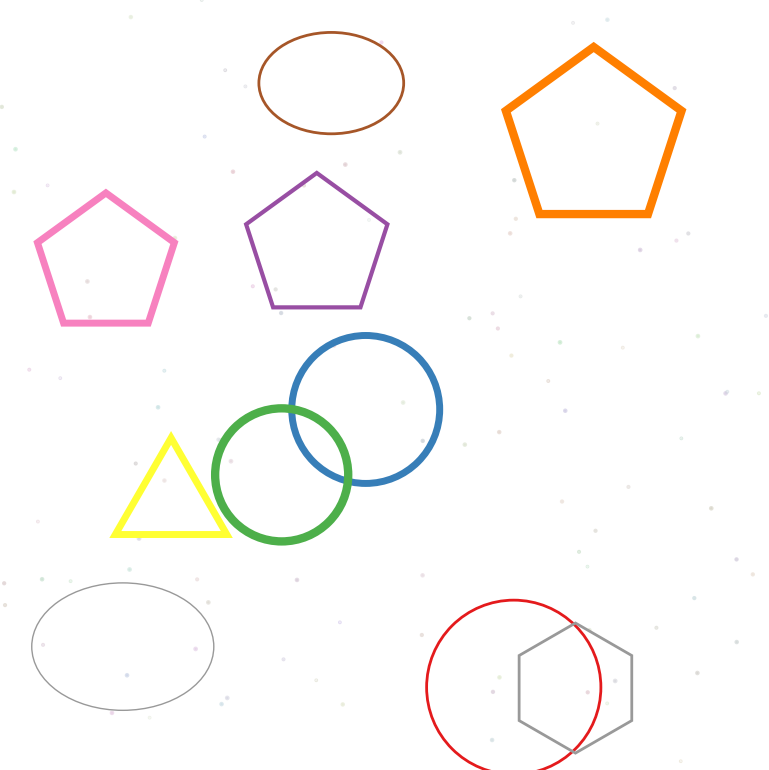[{"shape": "circle", "thickness": 1, "radius": 0.57, "center": [0.667, 0.107]}, {"shape": "circle", "thickness": 2.5, "radius": 0.48, "center": [0.475, 0.468]}, {"shape": "circle", "thickness": 3, "radius": 0.43, "center": [0.366, 0.383]}, {"shape": "pentagon", "thickness": 1.5, "radius": 0.48, "center": [0.411, 0.679]}, {"shape": "pentagon", "thickness": 3, "radius": 0.6, "center": [0.771, 0.819]}, {"shape": "triangle", "thickness": 2.5, "radius": 0.42, "center": [0.222, 0.348]}, {"shape": "oval", "thickness": 1, "radius": 0.47, "center": [0.43, 0.892]}, {"shape": "pentagon", "thickness": 2.5, "radius": 0.47, "center": [0.138, 0.656]}, {"shape": "hexagon", "thickness": 1, "radius": 0.42, "center": [0.747, 0.106]}, {"shape": "oval", "thickness": 0.5, "radius": 0.59, "center": [0.159, 0.16]}]